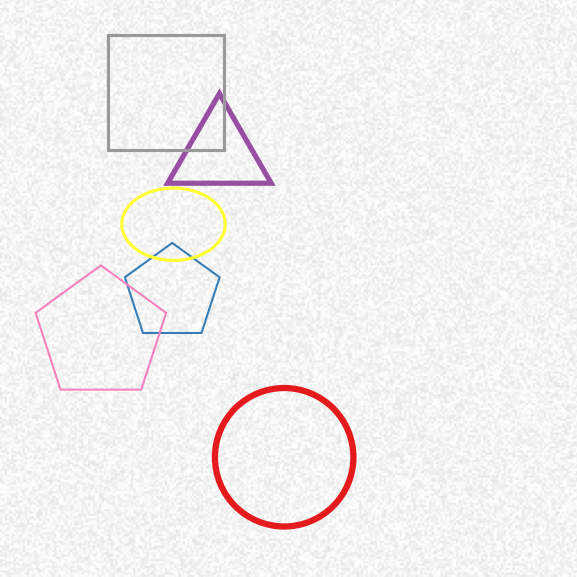[{"shape": "circle", "thickness": 3, "radius": 0.6, "center": [0.492, 0.207]}, {"shape": "pentagon", "thickness": 1, "radius": 0.43, "center": [0.298, 0.492]}, {"shape": "triangle", "thickness": 2.5, "radius": 0.52, "center": [0.38, 0.734]}, {"shape": "oval", "thickness": 1.5, "radius": 0.45, "center": [0.3, 0.611]}, {"shape": "pentagon", "thickness": 1, "radius": 0.59, "center": [0.175, 0.421]}, {"shape": "square", "thickness": 1.5, "radius": 0.5, "center": [0.287, 0.839]}]